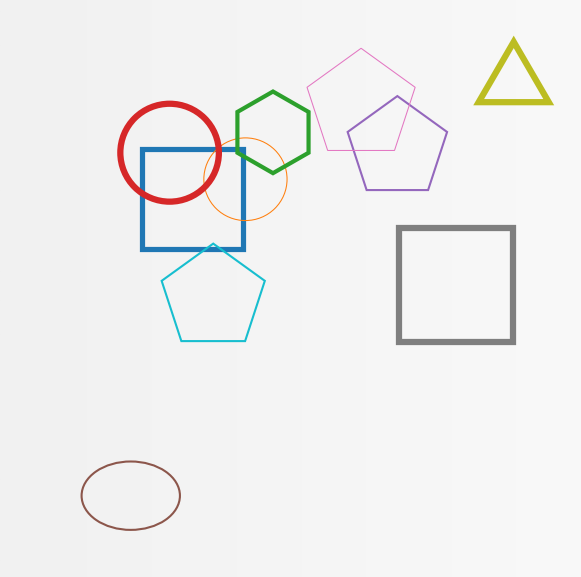[{"shape": "square", "thickness": 2.5, "radius": 0.43, "center": [0.331, 0.655]}, {"shape": "circle", "thickness": 0.5, "radius": 0.36, "center": [0.422, 0.689]}, {"shape": "hexagon", "thickness": 2, "radius": 0.35, "center": [0.47, 0.77]}, {"shape": "circle", "thickness": 3, "radius": 0.42, "center": [0.292, 0.735]}, {"shape": "pentagon", "thickness": 1, "radius": 0.45, "center": [0.684, 0.743]}, {"shape": "oval", "thickness": 1, "radius": 0.42, "center": [0.225, 0.141]}, {"shape": "pentagon", "thickness": 0.5, "radius": 0.49, "center": [0.621, 0.818]}, {"shape": "square", "thickness": 3, "radius": 0.49, "center": [0.784, 0.506]}, {"shape": "triangle", "thickness": 3, "radius": 0.35, "center": [0.884, 0.857]}, {"shape": "pentagon", "thickness": 1, "radius": 0.47, "center": [0.367, 0.484]}]